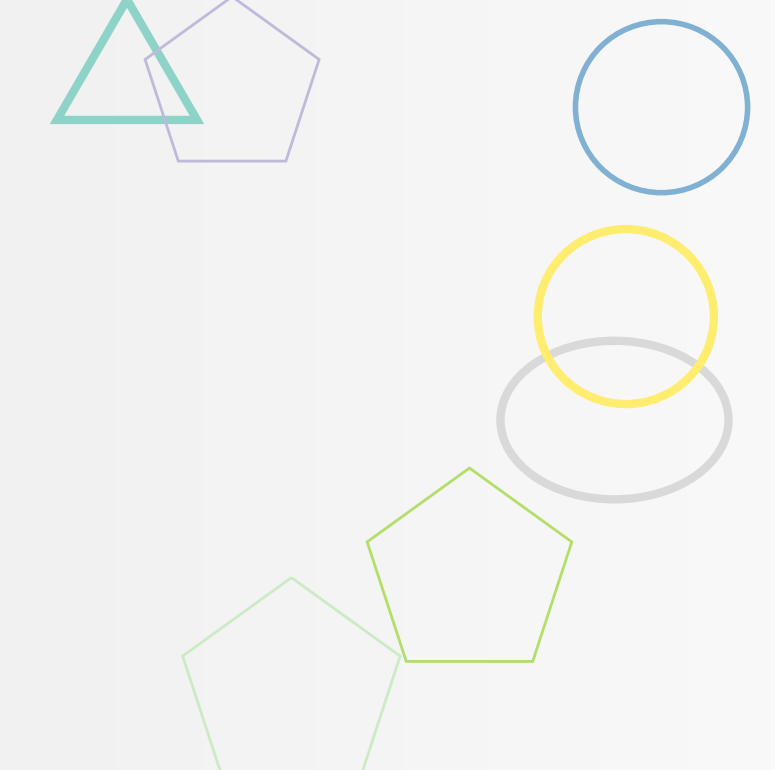[{"shape": "triangle", "thickness": 3, "radius": 0.52, "center": [0.164, 0.896]}, {"shape": "pentagon", "thickness": 1, "radius": 0.59, "center": [0.299, 0.886]}, {"shape": "circle", "thickness": 2, "radius": 0.56, "center": [0.854, 0.861]}, {"shape": "pentagon", "thickness": 1, "radius": 0.69, "center": [0.606, 0.253]}, {"shape": "oval", "thickness": 3, "radius": 0.74, "center": [0.793, 0.454]}, {"shape": "pentagon", "thickness": 1, "radius": 0.74, "center": [0.376, 0.102]}, {"shape": "circle", "thickness": 3, "radius": 0.57, "center": [0.808, 0.589]}]